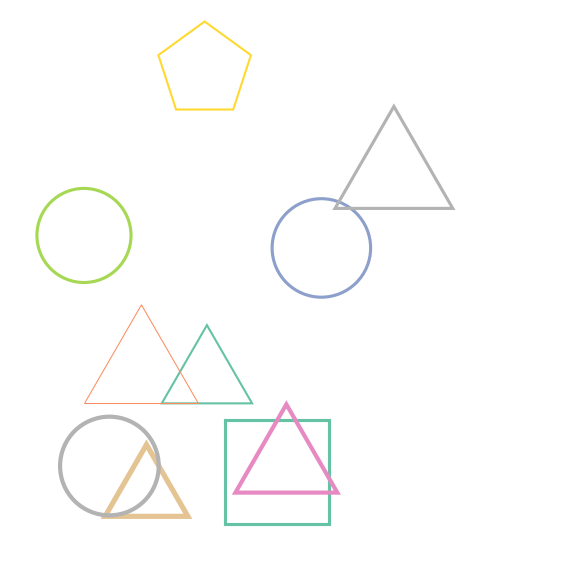[{"shape": "triangle", "thickness": 1, "radius": 0.45, "center": [0.358, 0.346]}, {"shape": "square", "thickness": 1.5, "radius": 0.45, "center": [0.479, 0.182]}, {"shape": "triangle", "thickness": 0.5, "radius": 0.57, "center": [0.245, 0.357]}, {"shape": "circle", "thickness": 1.5, "radius": 0.43, "center": [0.556, 0.57]}, {"shape": "triangle", "thickness": 2, "radius": 0.51, "center": [0.496, 0.197]}, {"shape": "circle", "thickness": 1.5, "radius": 0.41, "center": [0.145, 0.591]}, {"shape": "pentagon", "thickness": 1, "radius": 0.42, "center": [0.354, 0.878]}, {"shape": "triangle", "thickness": 2.5, "radius": 0.41, "center": [0.254, 0.146]}, {"shape": "triangle", "thickness": 1.5, "radius": 0.59, "center": [0.682, 0.697]}, {"shape": "circle", "thickness": 2, "radius": 0.43, "center": [0.189, 0.192]}]